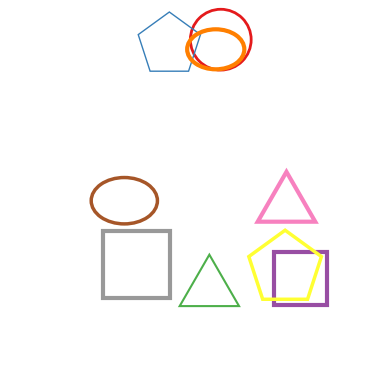[{"shape": "circle", "thickness": 2, "radius": 0.39, "center": [0.573, 0.897]}, {"shape": "pentagon", "thickness": 1, "radius": 0.42, "center": [0.44, 0.884]}, {"shape": "triangle", "thickness": 1.5, "radius": 0.45, "center": [0.544, 0.249]}, {"shape": "square", "thickness": 3, "radius": 0.34, "center": [0.781, 0.277]}, {"shape": "oval", "thickness": 3, "radius": 0.37, "center": [0.56, 0.872]}, {"shape": "pentagon", "thickness": 2.5, "radius": 0.5, "center": [0.741, 0.303]}, {"shape": "oval", "thickness": 2.5, "radius": 0.43, "center": [0.323, 0.479]}, {"shape": "triangle", "thickness": 3, "radius": 0.43, "center": [0.744, 0.467]}, {"shape": "square", "thickness": 3, "radius": 0.44, "center": [0.355, 0.313]}]